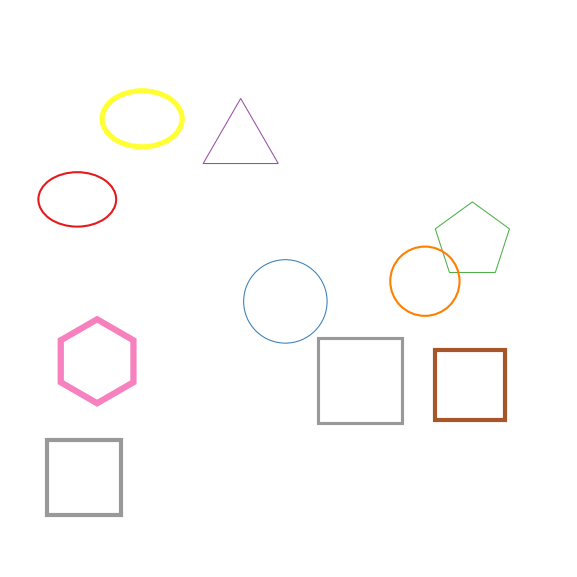[{"shape": "oval", "thickness": 1, "radius": 0.34, "center": [0.134, 0.654]}, {"shape": "circle", "thickness": 0.5, "radius": 0.36, "center": [0.494, 0.477]}, {"shape": "pentagon", "thickness": 0.5, "radius": 0.34, "center": [0.818, 0.582]}, {"shape": "triangle", "thickness": 0.5, "radius": 0.38, "center": [0.417, 0.754]}, {"shape": "circle", "thickness": 1, "radius": 0.3, "center": [0.736, 0.512]}, {"shape": "oval", "thickness": 2.5, "radius": 0.35, "center": [0.246, 0.793]}, {"shape": "square", "thickness": 2, "radius": 0.3, "center": [0.814, 0.332]}, {"shape": "hexagon", "thickness": 3, "radius": 0.36, "center": [0.168, 0.374]}, {"shape": "square", "thickness": 2, "radius": 0.32, "center": [0.146, 0.173]}, {"shape": "square", "thickness": 1.5, "radius": 0.37, "center": [0.623, 0.341]}]